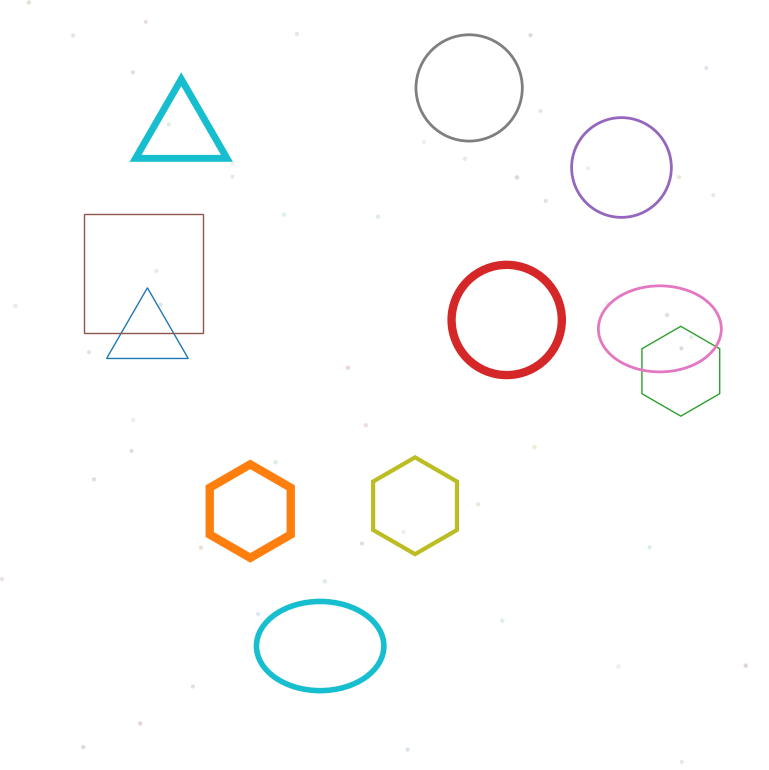[{"shape": "triangle", "thickness": 0.5, "radius": 0.31, "center": [0.191, 0.565]}, {"shape": "hexagon", "thickness": 3, "radius": 0.3, "center": [0.325, 0.336]}, {"shape": "hexagon", "thickness": 0.5, "radius": 0.29, "center": [0.884, 0.518]}, {"shape": "circle", "thickness": 3, "radius": 0.36, "center": [0.658, 0.584]}, {"shape": "circle", "thickness": 1, "radius": 0.32, "center": [0.807, 0.782]}, {"shape": "square", "thickness": 0.5, "radius": 0.39, "center": [0.186, 0.645]}, {"shape": "oval", "thickness": 1, "radius": 0.4, "center": [0.857, 0.573]}, {"shape": "circle", "thickness": 1, "radius": 0.35, "center": [0.609, 0.886]}, {"shape": "hexagon", "thickness": 1.5, "radius": 0.31, "center": [0.539, 0.343]}, {"shape": "triangle", "thickness": 2.5, "radius": 0.34, "center": [0.235, 0.829]}, {"shape": "oval", "thickness": 2, "radius": 0.41, "center": [0.416, 0.161]}]